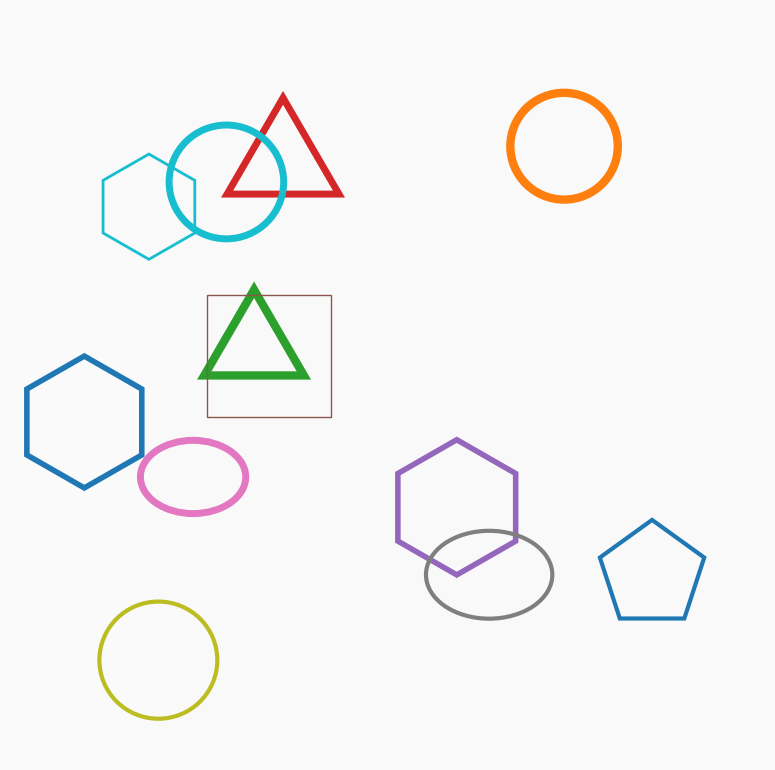[{"shape": "pentagon", "thickness": 1.5, "radius": 0.35, "center": [0.841, 0.254]}, {"shape": "hexagon", "thickness": 2, "radius": 0.43, "center": [0.109, 0.452]}, {"shape": "circle", "thickness": 3, "radius": 0.35, "center": [0.728, 0.81]}, {"shape": "triangle", "thickness": 3, "radius": 0.37, "center": [0.328, 0.549]}, {"shape": "triangle", "thickness": 2.5, "radius": 0.42, "center": [0.365, 0.79]}, {"shape": "hexagon", "thickness": 2, "radius": 0.44, "center": [0.589, 0.341]}, {"shape": "square", "thickness": 0.5, "radius": 0.4, "center": [0.347, 0.538]}, {"shape": "oval", "thickness": 2.5, "radius": 0.34, "center": [0.249, 0.381]}, {"shape": "oval", "thickness": 1.5, "radius": 0.41, "center": [0.631, 0.254]}, {"shape": "circle", "thickness": 1.5, "radius": 0.38, "center": [0.204, 0.143]}, {"shape": "hexagon", "thickness": 1, "radius": 0.34, "center": [0.192, 0.732]}, {"shape": "circle", "thickness": 2.5, "radius": 0.37, "center": [0.292, 0.764]}]